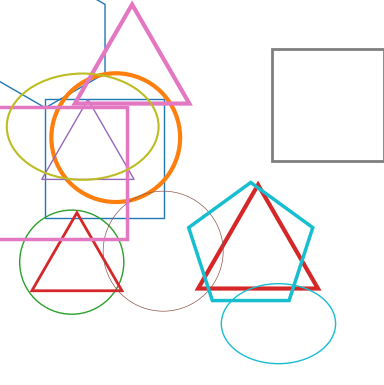[{"shape": "hexagon", "thickness": 1, "radius": 0.9, "center": [0.118, 0.899]}, {"shape": "square", "thickness": 1, "radius": 0.77, "center": [0.272, 0.589]}, {"shape": "circle", "thickness": 3, "radius": 0.84, "center": [0.301, 0.643]}, {"shape": "circle", "thickness": 1, "radius": 0.68, "center": [0.186, 0.319]}, {"shape": "triangle", "thickness": 2, "radius": 0.68, "center": [0.2, 0.312]}, {"shape": "triangle", "thickness": 3, "radius": 0.9, "center": [0.67, 0.34]}, {"shape": "triangle", "thickness": 1, "radius": 0.69, "center": [0.228, 0.603]}, {"shape": "circle", "thickness": 0.5, "radius": 0.78, "center": [0.424, 0.348]}, {"shape": "triangle", "thickness": 3, "radius": 0.86, "center": [0.343, 0.817]}, {"shape": "square", "thickness": 2.5, "radius": 0.86, "center": [0.157, 0.55]}, {"shape": "square", "thickness": 2, "radius": 0.73, "center": [0.852, 0.727]}, {"shape": "oval", "thickness": 1.5, "radius": 0.99, "center": [0.215, 0.671]}, {"shape": "pentagon", "thickness": 2.5, "radius": 0.85, "center": [0.651, 0.356]}, {"shape": "oval", "thickness": 1, "radius": 0.74, "center": [0.723, 0.159]}]